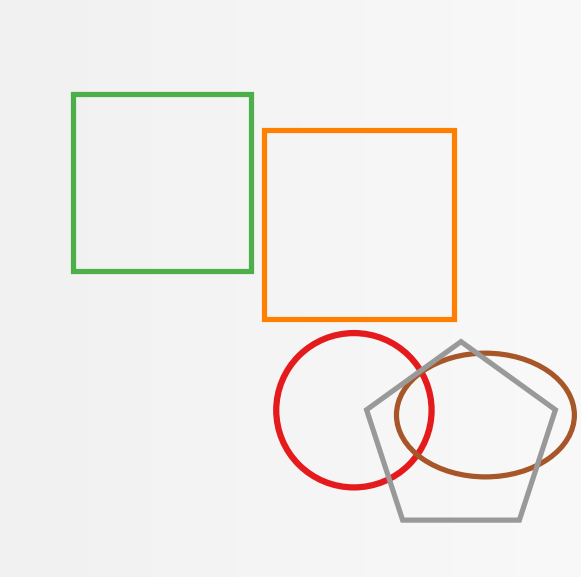[{"shape": "circle", "thickness": 3, "radius": 0.67, "center": [0.609, 0.289]}, {"shape": "square", "thickness": 2.5, "radius": 0.76, "center": [0.278, 0.683]}, {"shape": "square", "thickness": 2.5, "radius": 0.82, "center": [0.617, 0.61]}, {"shape": "oval", "thickness": 2.5, "radius": 0.77, "center": [0.835, 0.28]}, {"shape": "pentagon", "thickness": 2.5, "radius": 0.85, "center": [0.793, 0.237]}]